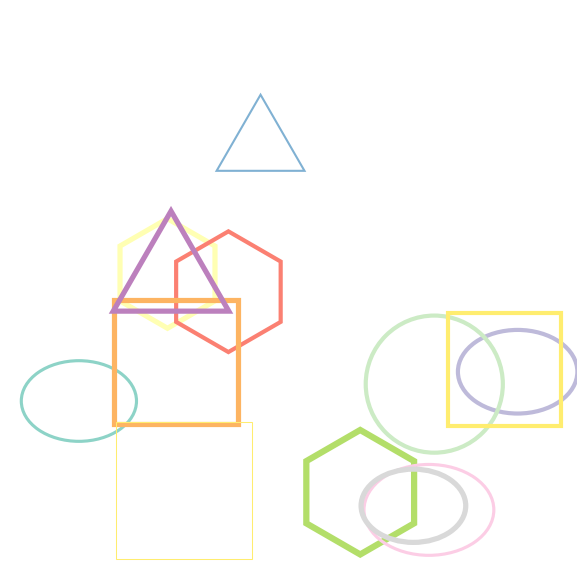[{"shape": "oval", "thickness": 1.5, "radius": 0.5, "center": [0.137, 0.305]}, {"shape": "hexagon", "thickness": 2.5, "radius": 0.47, "center": [0.29, 0.526]}, {"shape": "oval", "thickness": 2, "radius": 0.52, "center": [0.896, 0.355]}, {"shape": "hexagon", "thickness": 2, "radius": 0.52, "center": [0.396, 0.494]}, {"shape": "triangle", "thickness": 1, "radius": 0.44, "center": [0.451, 0.747]}, {"shape": "square", "thickness": 2.5, "radius": 0.54, "center": [0.304, 0.372]}, {"shape": "hexagon", "thickness": 3, "radius": 0.54, "center": [0.624, 0.147]}, {"shape": "oval", "thickness": 1.5, "radius": 0.56, "center": [0.743, 0.116]}, {"shape": "oval", "thickness": 2.5, "radius": 0.45, "center": [0.716, 0.123]}, {"shape": "triangle", "thickness": 2.5, "radius": 0.58, "center": [0.296, 0.518]}, {"shape": "circle", "thickness": 2, "radius": 0.59, "center": [0.752, 0.334]}, {"shape": "square", "thickness": 2, "radius": 0.49, "center": [0.874, 0.359]}, {"shape": "square", "thickness": 0.5, "radius": 0.59, "center": [0.319, 0.15]}]